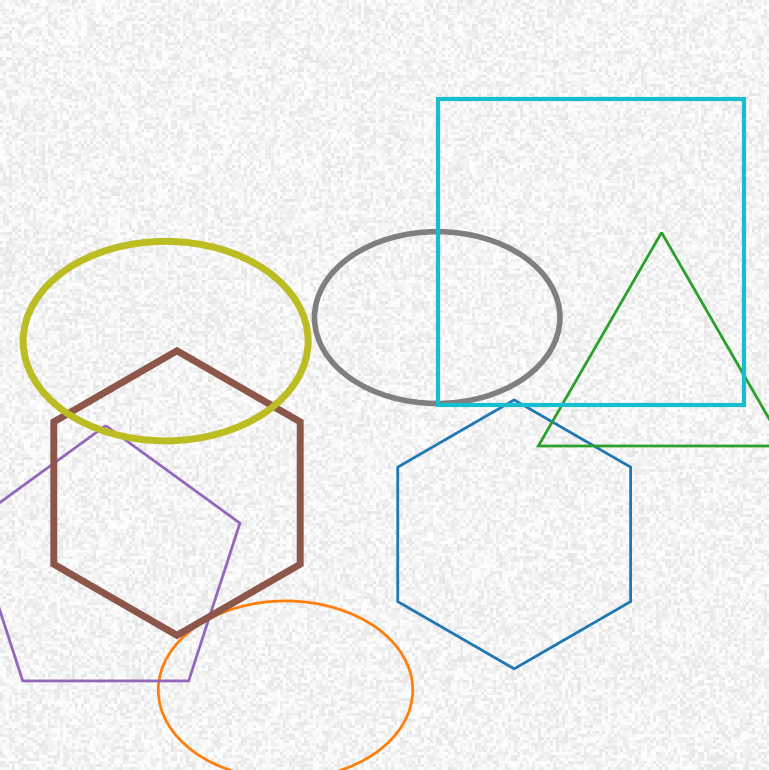[{"shape": "hexagon", "thickness": 1, "radius": 0.87, "center": [0.668, 0.306]}, {"shape": "oval", "thickness": 1, "radius": 0.83, "center": [0.371, 0.104]}, {"shape": "triangle", "thickness": 1, "radius": 0.92, "center": [0.859, 0.513]}, {"shape": "pentagon", "thickness": 1, "radius": 0.92, "center": [0.137, 0.264]}, {"shape": "hexagon", "thickness": 2.5, "radius": 0.92, "center": [0.23, 0.36]}, {"shape": "oval", "thickness": 2, "radius": 0.8, "center": [0.568, 0.588]}, {"shape": "oval", "thickness": 2.5, "radius": 0.93, "center": [0.215, 0.557]}, {"shape": "square", "thickness": 1.5, "radius": 0.99, "center": [0.767, 0.673]}]